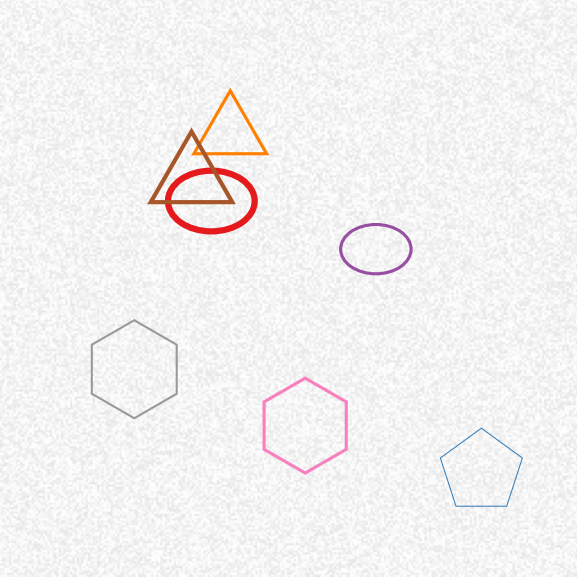[{"shape": "oval", "thickness": 3, "radius": 0.38, "center": [0.366, 0.651]}, {"shape": "pentagon", "thickness": 0.5, "radius": 0.37, "center": [0.834, 0.183]}, {"shape": "oval", "thickness": 1.5, "radius": 0.3, "center": [0.651, 0.568]}, {"shape": "triangle", "thickness": 1.5, "radius": 0.36, "center": [0.399, 0.769]}, {"shape": "triangle", "thickness": 2, "radius": 0.41, "center": [0.332, 0.69]}, {"shape": "hexagon", "thickness": 1.5, "radius": 0.41, "center": [0.528, 0.262]}, {"shape": "hexagon", "thickness": 1, "radius": 0.42, "center": [0.232, 0.36]}]